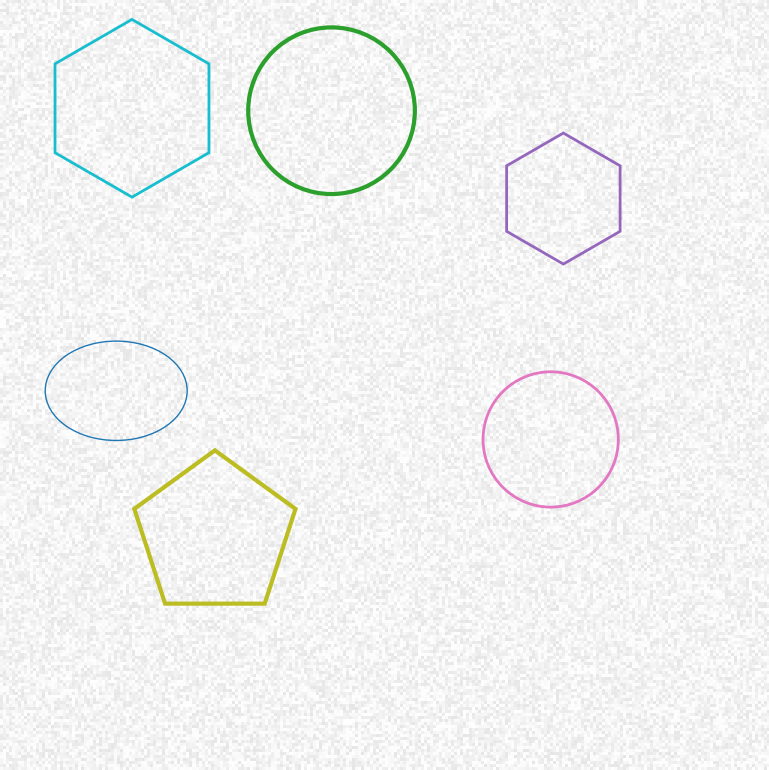[{"shape": "oval", "thickness": 0.5, "radius": 0.46, "center": [0.151, 0.492]}, {"shape": "circle", "thickness": 1.5, "radius": 0.54, "center": [0.431, 0.856]}, {"shape": "hexagon", "thickness": 1, "radius": 0.43, "center": [0.732, 0.742]}, {"shape": "circle", "thickness": 1, "radius": 0.44, "center": [0.715, 0.429]}, {"shape": "pentagon", "thickness": 1.5, "radius": 0.55, "center": [0.279, 0.305]}, {"shape": "hexagon", "thickness": 1, "radius": 0.58, "center": [0.171, 0.859]}]